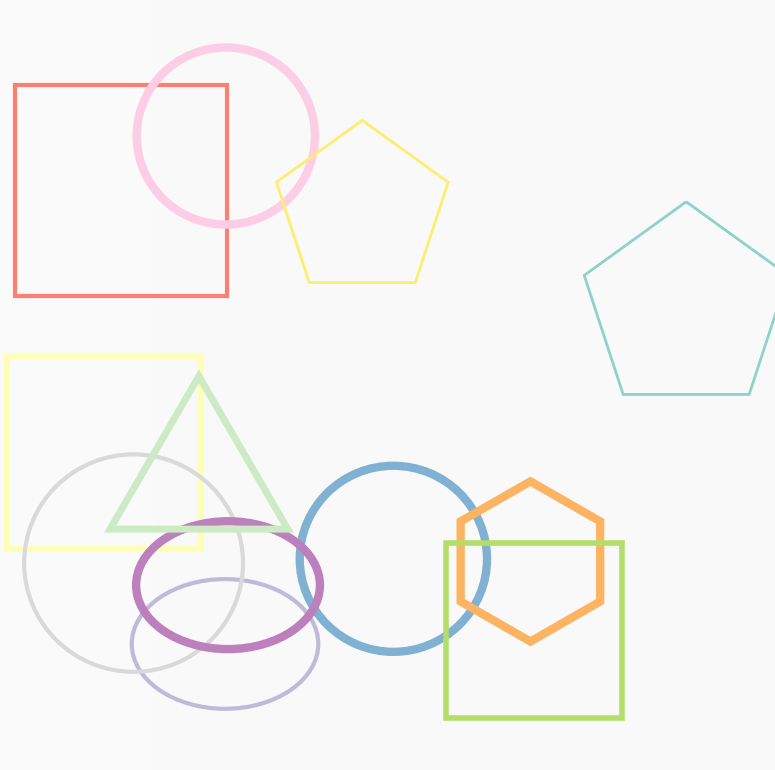[{"shape": "pentagon", "thickness": 1, "radius": 0.69, "center": [0.885, 0.6]}, {"shape": "square", "thickness": 2, "radius": 0.62, "center": [0.134, 0.412]}, {"shape": "oval", "thickness": 1.5, "radius": 0.6, "center": [0.29, 0.164]}, {"shape": "square", "thickness": 1.5, "radius": 0.69, "center": [0.156, 0.752]}, {"shape": "circle", "thickness": 3, "radius": 0.6, "center": [0.508, 0.274]}, {"shape": "hexagon", "thickness": 3, "radius": 0.52, "center": [0.684, 0.271]}, {"shape": "square", "thickness": 2, "radius": 0.57, "center": [0.689, 0.181]}, {"shape": "circle", "thickness": 3, "radius": 0.57, "center": [0.291, 0.823]}, {"shape": "circle", "thickness": 1.5, "radius": 0.71, "center": [0.172, 0.269]}, {"shape": "oval", "thickness": 3, "radius": 0.59, "center": [0.294, 0.24]}, {"shape": "triangle", "thickness": 2.5, "radius": 0.66, "center": [0.257, 0.379]}, {"shape": "pentagon", "thickness": 1, "radius": 0.58, "center": [0.467, 0.727]}]